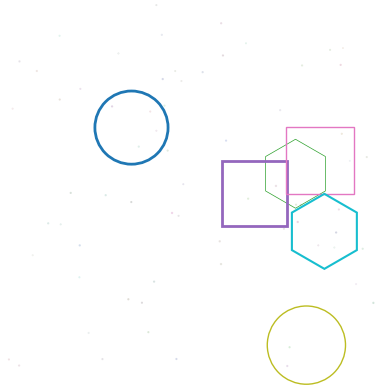[{"shape": "circle", "thickness": 2, "radius": 0.48, "center": [0.341, 0.669]}, {"shape": "hexagon", "thickness": 0.5, "radius": 0.45, "center": [0.768, 0.549]}, {"shape": "square", "thickness": 2, "radius": 0.42, "center": [0.66, 0.497]}, {"shape": "square", "thickness": 1, "radius": 0.44, "center": [0.832, 0.583]}, {"shape": "circle", "thickness": 1, "radius": 0.51, "center": [0.796, 0.104]}, {"shape": "hexagon", "thickness": 1.5, "radius": 0.49, "center": [0.843, 0.399]}]